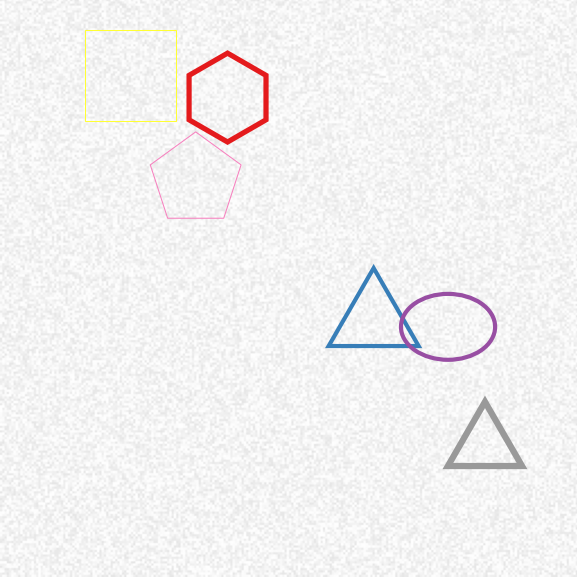[{"shape": "hexagon", "thickness": 2.5, "radius": 0.38, "center": [0.394, 0.83]}, {"shape": "triangle", "thickness": 2, "radius": 0.45, "center": [0.647, 0.445]}, {"shape": "oval", "thickness": 2, "radius": 0.41, "center": [0.776, 0.433]}, {"shape": "square", "thickness": 0.5, "radius": 0.39, "center": [0.226, 0.869]}, {"shape": "pentagon", "thickness": 0.5, "radius": 0.41, "center": [0.339, 0.688]}, {"shape": "triangle", "thickness": 3, "radius": 0.37, "center": [0.84, 0.229]}]